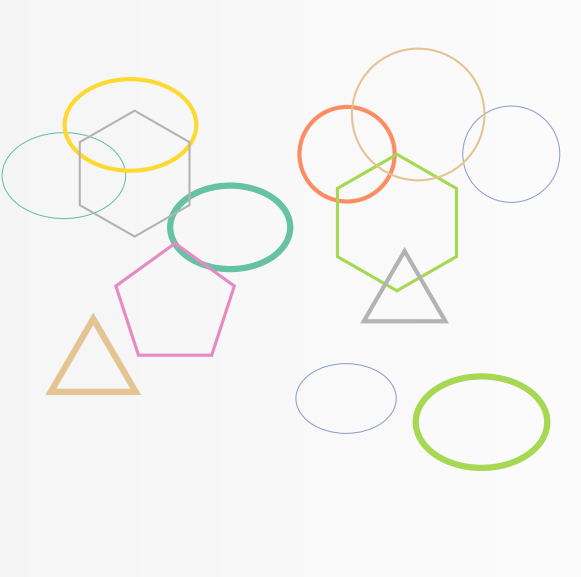[{"shape": "oval", "thickness": 3, "radius": 0.52, "center": [0.396, 0.605]}, {"shape": "oval", "thickness": 0.5, "radius": 0.53, "center": [0.11, 0.695]}, {"shape": "circle", "thickness": 2, "radius": 0.41, "center": [0.597, 0.732]}, {"shape": "circle", "thickness": 0.5, "radius": 0.42, "center": [0.88, 0.732]}, {"shape": "oval", "thickness": 0.5, "radius": 0.43, "center": [0.595, 0.309]}, {"shape": "pentagon", "thickness": 1.5, "radius": 0.54, "center": [0.301, 0.471]}, {"shape": "oval", "thickness": 3, "radius": 0.57, "center": [0.828, 0.268]}, {"shape": "hexagon", "thickness": 1.5, "radius": 0.59, "center": [0.683, 0.614]}, {"shape": "oval", "thickness": 2, "radius": 0.57, "center": [0.224, 0.783]}, {"shape": "triangle", "thickness": 3, "radius": 0.42, "center": [0.16, 0.363]}, {"shape": "circle", "thickness": 1, "radius": 0.57, "center": [0.719, 0.801]}, {"shape": "triangle", "thickness": 2, "radius": 0.41, "center": [0.696, 0.483]}, {"shape": "hexagon", "thickness": 1, "radius": 0.55, "center": [0.232, 0.698]}]